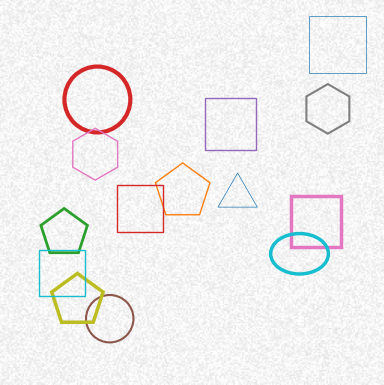[{"shape": "triangle", "thickness": 0.5, "radius": 0.3, "center": [0.617, 0.492]}, {"shape": "square", "thickness": 0.5, "radius": 0.37, "center": [0.877, 0.883]}, {"shape": "pentagon", "thickness": 1, "radius": 0.37, "center": [0.475, 0.502]}, {"shape": "pentagon", "thickness": 2, "radius": 0.32, "center": [0.167, 0.395]}, {"shape": "circle", "thickness": 3, "radius": 0.43, "center": [0.253, 0.742]}, {"shape": "square", "thickness": 1, "radius": 0.3, "center": [0.364, 0.458]}, {"shape": "square", "thickness": 1, "radius": 0.33, "center": [0.599, 0.678]}, {"shape": "circle", "thickness": 1.5, "radius": 0.31, "center": [0.285, 0.172]}, {"shape": "hexagon", "thickness": 1, "radius": 0.34, "center": [0.247, 0.599]}, {"shape": "square", "thickness": 2.5, "radius": 0.33, "center": [0.821, 0.425]}, {"shape": "hexagon", "thickness": 1.5, "radius": 0.32, "center": [0.852, 0.717]}, {"shape": "pentagon", "thickness": 2.5, "radius": 0.35, "center": [0.201, 0.22]}, {"shape": "square", "thickness": 1, "radius": 0.3, "center": [0.161, 0.29]}, {"shape": "oval", "thickness": 2.5, "radius": 0.37, "center": [0.778, 0.341]}]